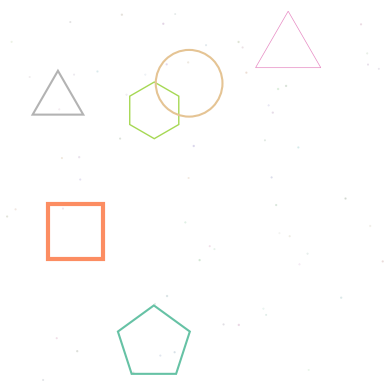[{"shape": "pentagon", "thickness": 1.5, "radius": 0.49, "center": [0.4, 0.108]}, {"shape": "square", "thickness": 3, "radius": 0.35, "center": [0.196, 0.398]}, {"shape": "triangle", "thickness": 0.5, "radius": 0.49, "center": [0.749, 0.873]}, {"shape": "hexagon", "thickness": 1, "radius": 0.37, "center": [0.401, 0.713]}, {"shape": "circle", "thickness": 1.5, "radius": 0.43, "center": [0.491, 0.784]}, {"shape": "triangle", "thickness": 1.5, "radius": 0.38, "center": [0.15, 0.74]}]